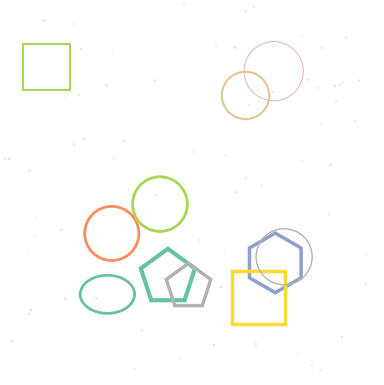[{"shape": "oval", "thickness": 2, "radius": 0.35, "center": [0.279, 0.236]}, {"shape": "pentagon", "thickness": 3, "radius": 0.37, "center": [0.436, 0.28]}, {"shape": "circle", "thickness": 2, "radius": 0.35, "center": [0.29, 0.394]}, {"shape": "hexagon", "thickness": 2.5, "radius": 0.39, "center": [0.715, 0.317]}, {"shape": "circle", "thickness": 0.5, "radius": 0.38, "center": [0.711, 0.815]}, {"shape": "square", "thickness": 1.5, "radius": 0.3, "center": [0.121, 0.826]}, {"shape": "circle", "thickness": 2, "radius": 0.36, "center": [0.416, 0.47]}, {"shape": "square", "thickness": 2.5, "radius": 0.34, "center": [0.67, 0.227]}, {"shape": "circle", "thickness": 1.5, "radius": 0.31, "center": [0.638, 0.752]}, {"shape": "pentagon", "thickness": 2.5, "radius": 0.3, "center": [0.49, 0.255]}, {"shape": "circle", "thickness": 1, "radius": 0.36, "center": [0.738, 0.333]}]